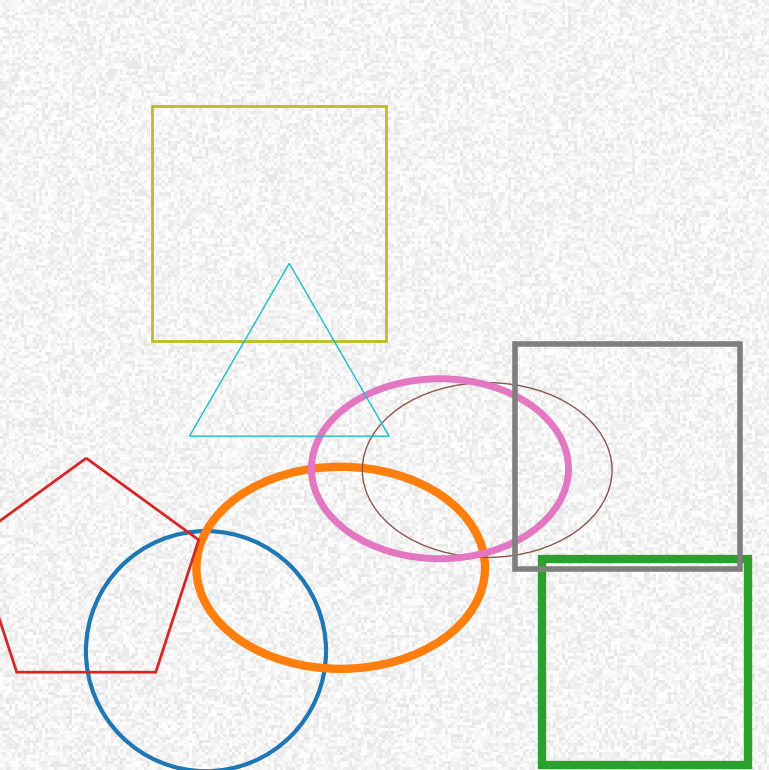[{"shape": "circle", "thickness": 1.5, "radius": 0.78, "center": [0.268, 0.154]}, {"shape": "oval", "thickness": 3, "radius": 0.94, "center": [0.442, 0.263]}, {"shape": "square", "thickness": 3, "radius": 0.67, "center": [0.837, 0.14]}, {"shape": "pentagon", "thickness": 1, "radius": 0.77, "center": [0.112, 0.251]}, {"shape": "oval", "thickness": 0.5, "radius": 0.81, "center": [0.633, 0.39]}, {"shape": "oval", "thickness": 2.5, "radius": 0.83, "center": [0.571, 0.391]}, {"shape": "square", "thickness": 2, "radius": 0.73, "center": [0.815, 0.407]}, {"shape": "square", "thickness": 1, "radius": 0.76, "center": [0.349, 0.71]}, {"shape": "triangle", "thickness": 0.5, "radius": 0.75, "center": [0.376, 0.508]}]